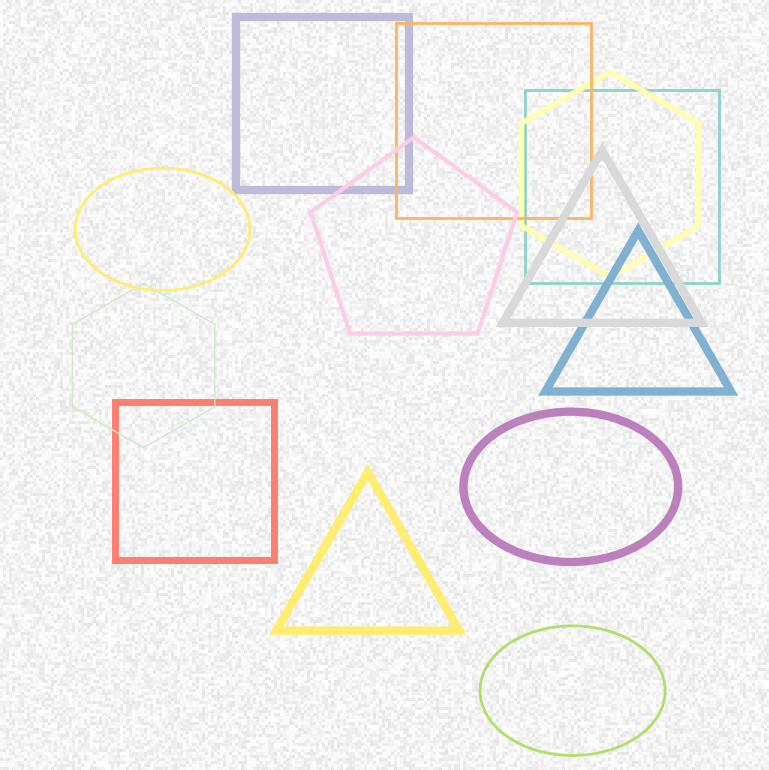[{"shape": "square", "thickness": 1, "radius": 0.63, "center": [0.808, 0.758]}, {"shape": "hexagon", "thickness": 2, "radius": 0.67, "center": [0.792, 0.773]}, {"shape": "square", "thickness": 3, "radius": 0.56, "center": [0.419, 0.865]}, {"shape": "square", "thickness": 2.5, "radius": 0.52, "center": [0.253, 0.375]}, {"shape": "triangle", "thickness": 3, "radius": 0.7, "center": [0.829, 0.561]}, {"shape": "square", "thickness": 1, "radius": 0.63, "center": [0.64, 0.843]}, {"shape": "oval", "thickness": 1, "radius": 0.6, "center": [0.744, 0.103]}, {"shape": "pentagon", "thickness": 1.5, "radius": 0.7, "center": [0.537, 0.681]}, {"shape": "triangle", "thickness": 3, "radius": 0.75, "center": [0.782, 0.655]}, {"shape": "oval", "thickness": 3, "radius": 0.7, "center": [0.741, 0.368]}, {"shape": "hexagon", "thickness": 0.5, "radius": 0.53, "center": [0.187, 0.525]}, {"shape": "triangle", "thickness": 3, "radius": 0.69, "center": [0.478, 0.25]}, {"shape": "oval", "thickness": 1, "radius": 0.57, "center": [0.211, 0.702]}]